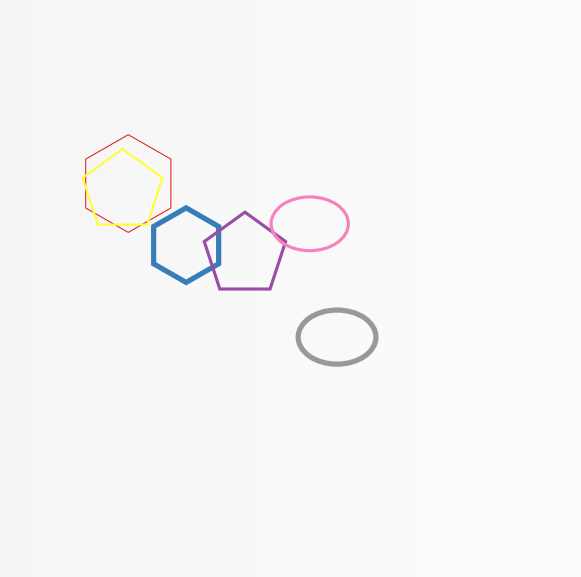[{"shape": "hexagon", "thickness": 0.5, "radius": 0.42, "center": [0.221, 0.681]}, {"shape": "hexagon", "thickness": 2.5, "radius": 0.32, "center": [0.32, 0.575]}, {"shape": "pentagon", "thickness": 1.5, "radius": 0.37, "center": [0.421, 0.558]}, {"shape": "pentagon", "thickness": 1, "radius": 0.36, "center": [0.211, 0.669]}, {"shape": "oval", "thickness": 1.5, "radius": 0.33, "center": [0.533, 0.612]}, {"shape": "oval", "thickness": 2.5, "radius": 0.33, "center": [0.58, 0.415]}]